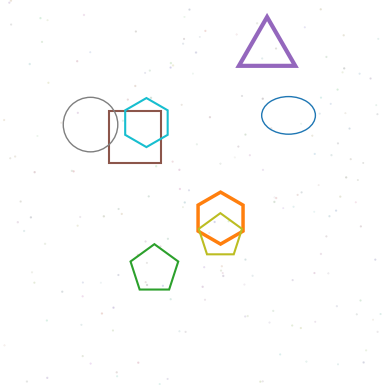[{"shape": "oval", "thickness": 1, "radius": 0.35, "center": [0.749, 0.7]}, {"shape": "hexagon", "thickness": 2.5, "radius": 0.34, "center": [0.573, 0.433]}, {"shape": "pentagon", "thickness": 1.5, "radius": 0.33, "center": [0.401, 0.301]}, {"shape": "triangle", "thickness": 3, "radius": 0.42, "center": [0.694, 0.871]}, {"shape": "square", "thickness": 1.5, "radius": 0.34, "center": [0.35, 0.645]}, {"shape": "circle", "thickness": 1, "radius": 0.35, "center": [0.235, 0.676]}, {"shape": "pentagon", "thickness": 1.5, "radius": 0.3, "center": [0.572, 0.387]}, {"shape": "hexagon", "thickness": 1.5, "radius": 0.32, "center": [0.38, 0.682]}]